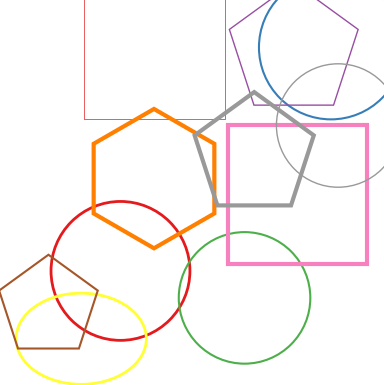[{"shape": "square", "thickness": 0.5, "radius": 0.92, "center": [0.402, 0.874]}, {"shape": "circle", "thickness": 2, "radius": 0.9, "center": [0.313, 0.296]}, {"shape": "circle", "thickness": 1.5, "radius": 0.94, "center": [0.86, 0.877]}, {"shape": "circle", "thickness": 1.5, "radius": 0.85, "center": [0.635, 0.226]}, {"shape": "pentagon", "thickness": 1, "radius": 0.88, "center": [0.763, 0.869]}, {"shape": "hexagon", "thickness": 3, "radius": 0.9, "center": [0.4, 0.536]}, {"shape": "oval", "thickness": 2, "radius": 0.85, "center": [0.211, 0.12]}, {"shape": "pentagon", "thickness": 1.5, "radius": 0.67, "center": [0.126, 0.204]}, {"shape": "square", "thickness": 3, "radius": 0.9, "center": [0.773, 0.495]}, {"shape": "circle", "thickness": 1, "radius": 0.8, "center": [0.878, 0.674]}, {"shape": "pentagon", "thickness": 3, "radius": 0.81, "center": [0.66, 0.598]}]